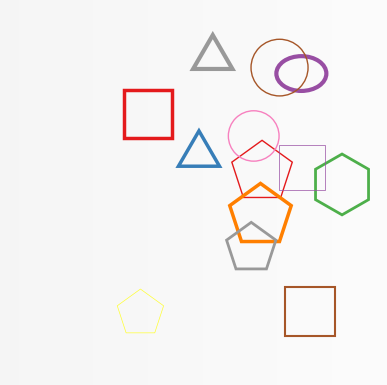[{"shape": "pentagon", "thickness": 1, "radius": 0.41, "center": [0.676, 0.553]}, {"shape": "square", "thickness": 2.5, "radius": 0.31, "center": [0.382, 0.704]}, {"shape": "triangle", "thickness": 2.5, "radius": 0.31, "center": [0.513, 0.599]}, {"shape": "hexagon", "thickness": 2, "radius": 0.39, "center": [0.883, 0.521]}, {"shape": "oval", "thickness": 3, "radius": 0.32, "center": [0.778, 0.809]}, {"shape": "square", "thickness": 0.5, "radius": 0.29, "center": [0.78, 0.564]}, {"shape": "pentagon", "thickness": 2.5, "radius": 0.42, "center": [0.672, 0.44]}, {"shape": "pentagon", "thickness": 0.5, "radius": 0.31, "center": [0.362, 0.186]}, {"shape": "circle", "thickness": 1, "radius": 0.37, "center": [0.721, 0.824]}, {"shape": "square", "thickness": 1.5, "radius": 0.32, "center": [0.8, 0.191]}, {"shape": "circle", "thickness": 1, "radius": 0.33, "center": [0.655, 0.647]}, {"shape": "triangle", "thickness": 3, "radius": 0.29, "center": [0.549, 0.85]}, {"shape": "pentagon", "thickness": 2, "radius": 0.33, "center": [0.648, 0.356]}]